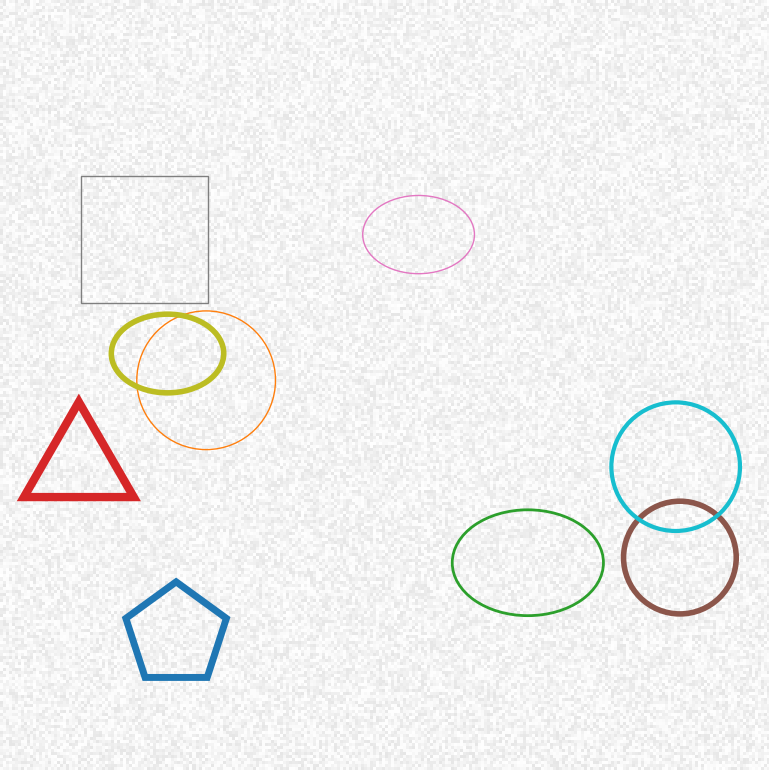[{"shape": "pentagon", "thickness": 2.5, "radius": 0.34, "center": [0.229, 0.176]}, {"shape": "circle", "thickness": 0.5, "radius": 0.45, "center": [0.268, 0.506]}, {"shape": "oval", "thickness": 1, "radius": 0.49, "center": [0.686, 0.269]}, {"shape": "triangle", "thickness": 3, "radius": 0.41, "center": [0.102, 0.396]}, {"shape": "circle", "thickness": 2, "radius": 0.37, "center": [0.883, 0.276]}, {"shape": "oval", "thickness": 0.5, "radius": 0.36, "center": [0.544, 0.695]}, {"shape": "square", "thickness": 0.5, "radius": 0.41, "center": [0.188, 0.689]}, {"shape": "oval", "thickness": 2, "radius": 0.36, "center": [0.218, 0.541]}, {"shape": "circle", "thickness": 1.5, "radius": 0.42, "center": [0.878, 0.394]}]